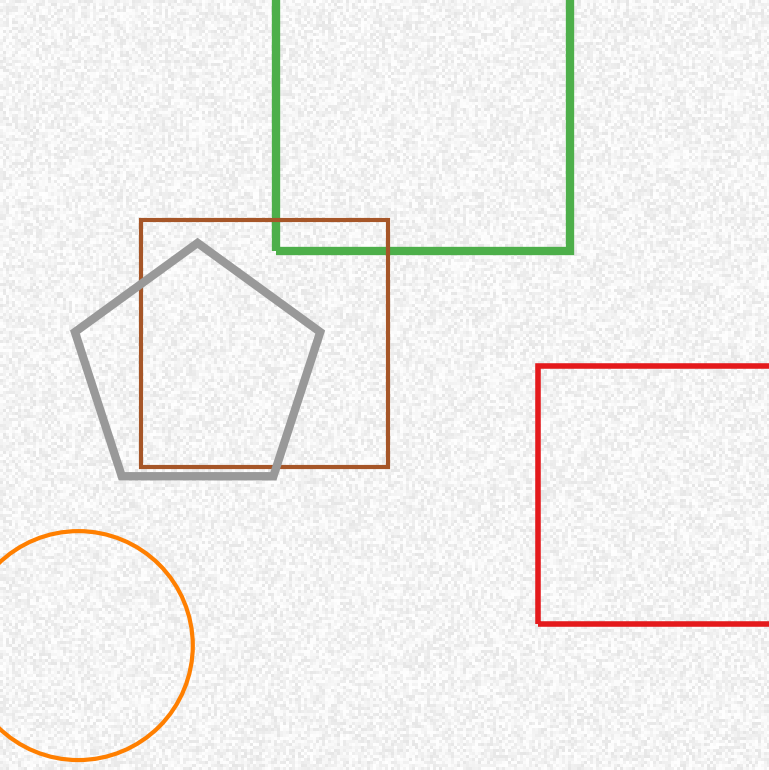[{"shape": "square", "thickness": 2, "radius": 0.84, "center": [0.867, 0.357]}, {"shape": "square", "thickness": 3, "radius": 0.95, "center": [0.55, 0.864]}, {"shape": "circle", "thickness": 1.5, "radius": 0.74, "center": [0.102, 0.162]}, {"shape": "square", "thickness": 1.5, "radius": 0.8, "center": [0.343, 0.554]}, {"shape": "pentagon", "thickness": 3, "radius": 0.84, "center": [0.257, 0.517]}]